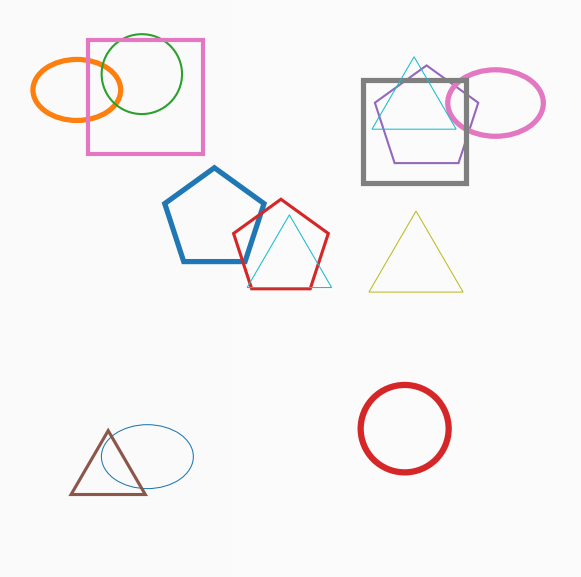[{"shape": "oval", "thickness": 0.5, "radius": 0.4, "center": [0.254, 0.208]}, {"shape": "pentagon", "thickness": 2.5, "radius": 0.45, "center": [0.369, 0.619]}, {"shape": "oval", "thickness": 2.5, "radius": 0.38, "center": [0.132, 0.843]}, {"shape": "circle", "thickness": 1, "radius": 0.35, "center": [0.244, 0.871]}, {"shape": "circle", "thickness": 3, "radius": 0.38, "center": [0.696, 0.257]}, {"shape": "pentagon", "thickness": 1.5, "radius": 0.43, "center": [0.483, 0.568]}, {"shape": "pentagon", "thickness": 1, "radius": 0.47, "center": [0.734, 0.792]}, {"shape": "triangle", "thickness": 1.5, "radius": 0.37, "center": [0.186, 0.18]}, {"shape": "oval", "thickness": 2.5, "radius": 0.41, "center": [0.853, 0.821]}, {"shape": "square", "thickness": 2, "radius": 0.5, "center": [0.25, 0.831]}, {"shape": "square", "thickness": 2.5, "radius": 0.44, "center": [0.714, 0.771]}, {"shape": "triangle", "thickness": 0.5, "radius": 0.47, "center": [0.716, 0.54]}, {"shape": "triangle", "thickness": 0.5, "radius": 0.42, "center": [0.498, 0.543]}, {"shape": "triangle", "thickness": 0.5, "radius": 0.42, "center": [0.712, 0.817]}]